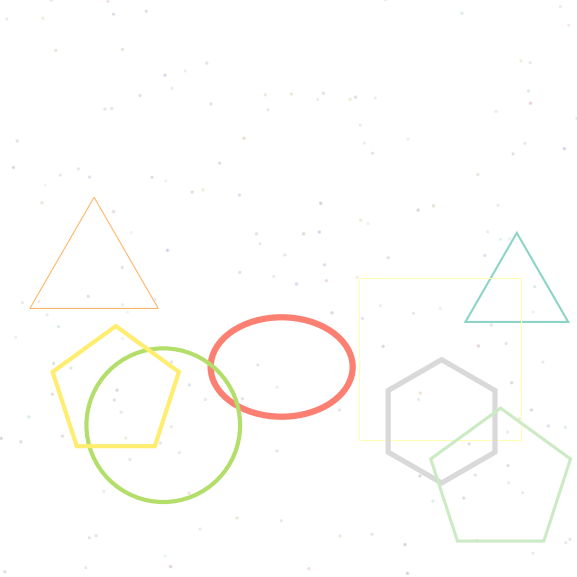[{"shape": "triangle", "thickness": 1, "radius": 0.51, "center": [0.895, 0.493]}, {"shape": "square", "thickness": 0.5, "radius": 0.7, "center": [0.762, 0.377]}, {"shape": "oval", "thickness": 3, "radius": 0.61, "center": [0.488, 0.364]}, {"shape": "triangle", "thickness": 0.5, "radius": 0.64, "center": [0.163, 0.529]}, {"shape": "circle", "thickness": 2, "radius": 0.67, "center": [0.283, 0.263]}, {"shape": "hexagon", "thickness": 2.5, "radius": 0.53, "center": [0.765, 0.27]}, {"shape": "pentagon", "thickness": 1.5, "radius": 0.64, "center": [0.867, 0.165]}, {"shape": "pentagon", "thickness": 2, "radius": 0.57, "center": [0.2, 0.32]}]